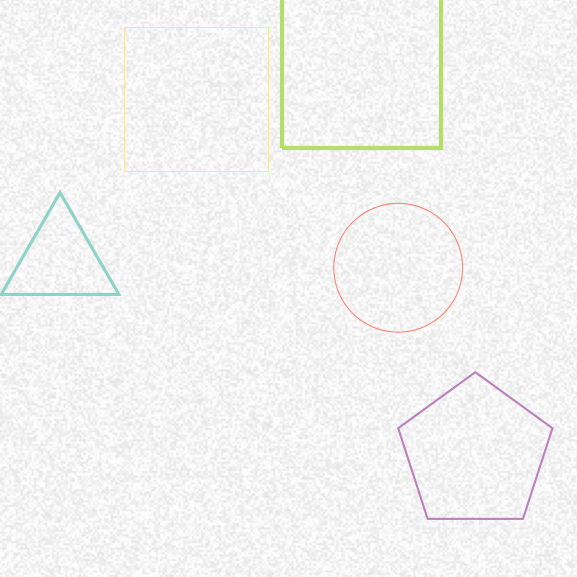[{"shape": "triangle", "thickness": 1.5, "radius": 0.59, "center": [0.104, 0.548]}, {"shape": "circle", "thickness": 0.5, "radius": 0.56, "center": [0.69, 0.536]}, {"shape": "square", "thickness": 2, "radius": 0.69, "center": [0.626, 0.881]}, {"shape": "pentagon", "thickness": 1, "radius": 0.7, "center": [0.823, 0.214]}, {"shape": "square", "thickness": 0.5, "radius": 0.62, "center": [0.34, 0.827]}]